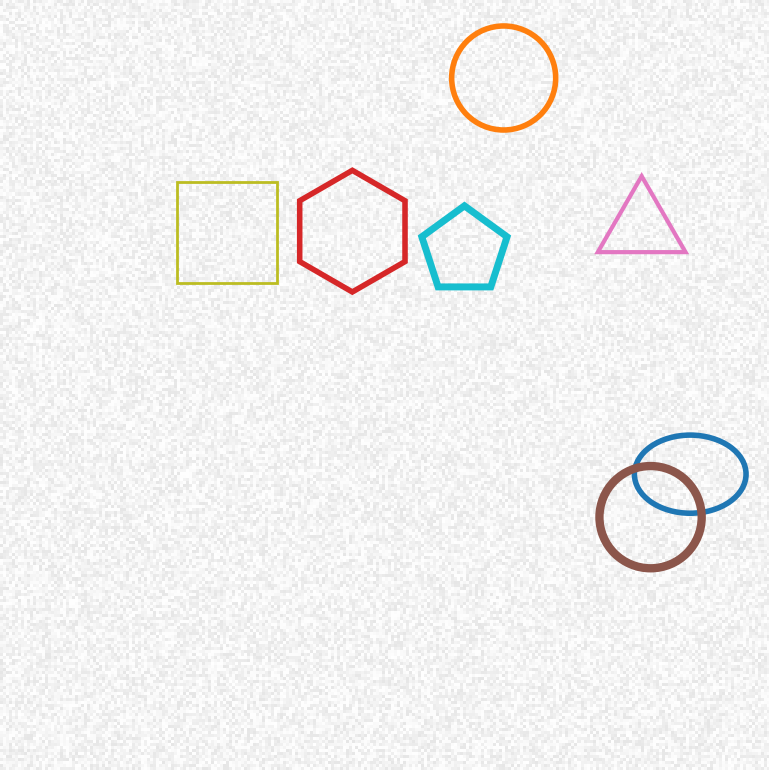[{"shape": "oval", "thickness": 2, "radius": 0.36, "center": [0.896, 0.384]}, {"shape": "circle", "thickness": 2, "radius": 0.34, "center": [0.654, 0.899]}, {"shape": "hexagon", "thickness": 2, "radius": 0.39, "center": [0.458, 0.7]}, {"shape": "circle", "thickness": 3, "radius": 0.33, "center": [0.845, 0.328]}, {"shape": "triangle", "thickness": 1.5, "radius": 0.33, "center": [0.833, 0.705]}, {"shape": "square", "thickness": 1, "radius": 0.33, "center": [0.295, 0.698]}, {"shape": "pentagon", "thickness": 2.5, "radius": 0.29, "center": [0.603, 0.674]}]